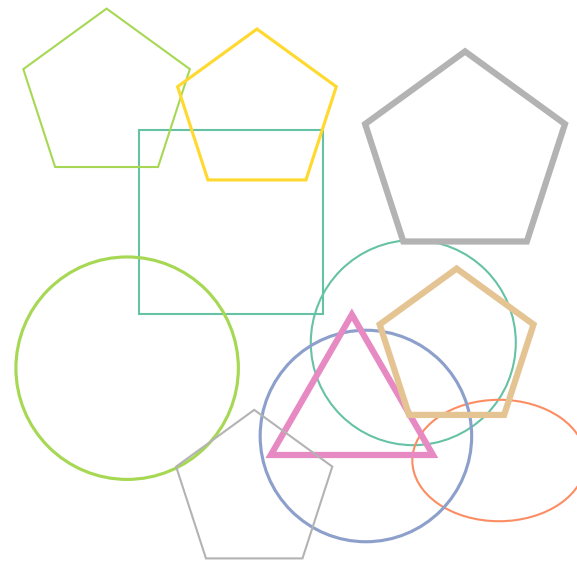[{"shape": "square", "thickness": 1, "radius": 0.8, "center": [0.4, 0.615]}, {"shape": "circle", "thickness": 1, "radius": 0.89, "center": [0.716, 0.406]}, {"shape": "oval", "thickness": 1, "radius": 0.75, "center": [0.864, 0.202]}, {"shape": "circle", "thickness": 1.5, "radius": 0.92, "center": [0.634, 0.244]}, {"shape": "triangle", "thickness": 3, "radius": 0.81, "center": [0.609, 0.292]}, {"shape": "pentagon", "thickness": 1, "radius": 0.76, "center": [0.185, 0.833]}, {"shape": "circle", "thickness": 1.5, "radius": 0.96, "center": [0.22, 0.362]}, {"shape": "pentagon", "thickness": 1.5, "radius": 0.72, "center": [0.445, 0.804]}, {"shape": "pentagon", "thickness": 3, "radius": 0.7, "center": [0.791, 0.394]}, {"shape": "pentagon", "thickness": 3, "radius": 0.91, "center": [0.805, 0.728]}, {"shape": "pentagon", "thickness": 1, "radius": 0.71, "center": [0.44, 0.147]}]